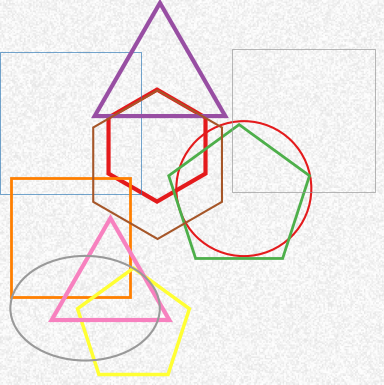[{"shape": "circle", "thickness": 1.5, "radius": 0.88, "center": [0.633, 0.51]}, {"shape": "hexagon", "thickness": 3, "radius": 0.73, "center": [0.408, 0.622]}, {"shape": "square", "thickness": 0.5, "radius": 0.92, "center": [0.183, 0.68]}, {"shape": "pentagon", "thickness": 2, "radius": 0.96, "center": [0.621, 0.484]}, {"shape": "triangle", "thickness": 3, "radius": 0.98, "center": [0.415, 0.796]}, {"shape": "square", "thickness": 2, "radius": 0.77, "center": [0.182, 0.383]}, {"shape": "pentagon", "thickness": 2.5, "radius": 0.76, "center": [0.347, 0.151]}, {"shape": "hexagon", "thickness": 1.5, "radius": 0.97, "center": [0.409, 0.572]}, {"shape": "triangle", "thickness": 3, "radius": 0.88, "center": [0.287, 0.257]}, {"shape": "square", "thickness": 0.5, "radius": 0.93, "center": [0.788, 0.688]}, {"shape": "oval", "thickness": 1.5, "radius": 0.97, "center": [0.221, 0.199]}]